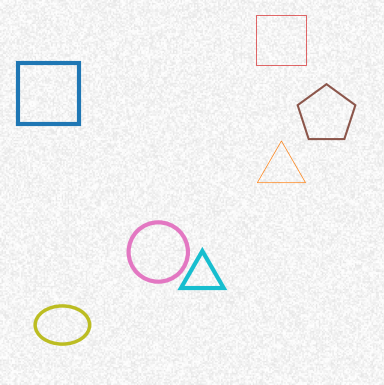[{"shape": "square", "thickness": 3, "radius": 0.4, "center": [0.126, 0.756]}, {"shape": "triangle", "thickness": 0.5, "radius": 0.36, "center": [0.731, 0.562]}, {"shape": "square", "thickness": 0.5, "radius": 0.33, "center": [0.73, 0.897]}, {"shape": "pentagon", "thickness": 1.5, "radius": 0.39, "center": [0.848, 0.702]}, {"shape": "circle", "thickness": 3, "radius": 0.39, "center": [0.411, 0.345]}, {"shape": "oval", "thickness": 2.5, "radius": 0.35, "center": [0.162, 0.156]}, {"shape": "triangle", "thickness": 3, "radius": 0.32, "center": [0.526, 0.284]}]